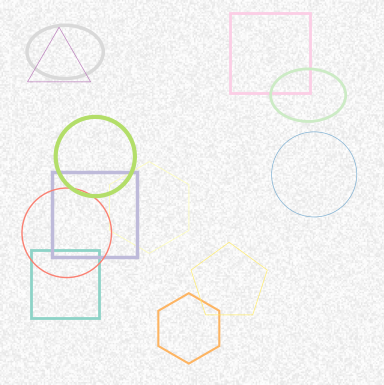[{"shape": "square", "thickness": 2, "radius": 0.44, "center": [0.169, 0.262]}, {"shape": "hexagon", "thickness": 0.5, "radius": 0.6, "center": [0.388, 0.461]}, {"shape": "square", "thickness": 2.5, "radius": 0.55, "center": [0.246, 0.444]}, {"shape": "circle", "thickness": 1, "radius": 0.58, "center": [0.173, 0.395]}, {"shape": "circle", "thickness": 0.5, "radius": 0.55, "center": [0.816, 0.547]}, {"shape": "hexagon", "thickness": 1.5, "radius": 0.46, "center": [0.49, 0.147]}, {"shape": "circle", "thickness": 3, "radius": 0.51, "center": [0.247, 0.593]}, {"shape": "square", "thickness": 2, "radius": 0.52, "center": [0.701, 0.861]}, {"shape": "oval", "thickness": 2.5, "radius": 0.5, "center": [0.169, 0.865]}, {"shape": "triangle", "thickness": 0.5, "radius": 0.47, "center": [0.153, 0.835]}, {"shape": "oval", "thickness": 2, "radius": 0.49, "center": [0.8, 0.753]}, {"shape": "pentagon", "thickness": 0.5, "radius": 0.52, "center": [0.595, 0.266]}]